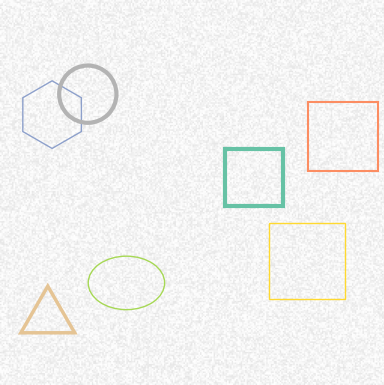[{"shape": "square", "thickness": 3, "radius": 0.37, "center": [0.66, 0.539]}, {"shape": "square", "thickness": 1.5, "radius": 0.45, "center": [0.891, 0.645]}, {"shape": "hexagon", "thickness": 1, "radius": 0.44, "center": [0.135, 0.702]}, {"shape": "oval", "thickness": 1, "radius": 0.5, "center": [0.328, 0.265]}, {"shape": "square", "thickness": 1, "radius": 0.49, "center": [0.797, 0.322]}, {"shape": "triangle", "thickness": 2.5, "radius": 0.4, "center": [0.124, 0.176]}, {"shape": "circle", "thickness": 3, "radius": 0.37, "center": [0.228, 0.755]}]